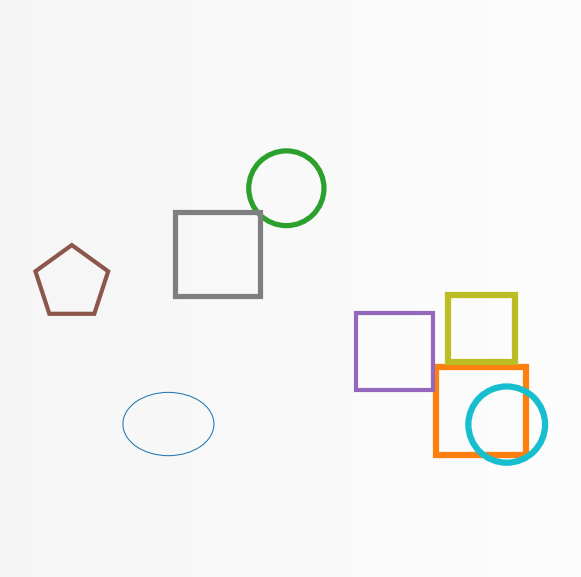[{"shape": "oval", "thickness": 0.5, "radius": 0.39, "center": [0.29, 0.265]}, {"shape": "square", "thickness": 3, "radius": 0.38, "center": [0.827, 0.287]}, {"shape": "circle", "thickness": 2.5, "radius": 0.32, "center": [0.493, 0.673]}, {"shape": "square", "thickness": 2, "radius": 0.33, "center": [0.679, 0.39]}, {"shape": "pentagon", "thickness": 2, "radius": 0.33, "center": [0.124, 0.509]}, {"shape": "square", "thickness": 2.5, "radius": 0.37, "center": [0.374, 0.559]}, {"shape": "square", "thickness": 3, "radius": 0.29, "center": [0.828, 0.431]}, {"shape": "circle", "thickness": 3, "radius": 0.33, "center": [0.872, 0.264]}]